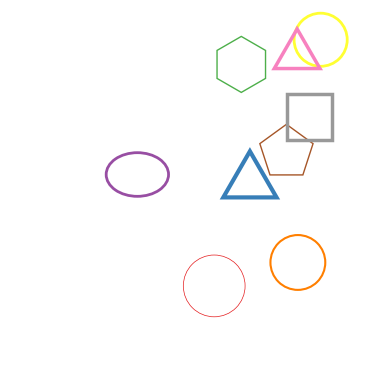[{"shape": "circle", "thickness": 0.5, "radius": 0.4, "center": [0.556, 0.257]}, {"shape": "triangle", "thickness": 3, "radius": 0.4, "center": [0.649, 0.527]}, {"shape": "hexagon", "thickness": 1, "radius": 0.36, "center": [0.627, 0.833]}, {"shape": "oval", "thickness": 2, "radius": 0.4, "center": [0.357, 0.547]}, {"shape": "circle", "thickness": 1.5, "radius": 0.36, "center": [0.774, 0.318]}, {"shape": "circle", "thickness": 2, "radius": 0.34, "center": [0.833, 0.897]}, {"shape": "pentagon", "thickness": 1, "radius": 0.36, "center": [0.744, 0.604]}, {"shape": "triangle", "thickness": 2.5, "radius": 0.34, "center": [0.772, 0.856]}, {"shape": "square", "thickness": 2.5, "radius": 0.3, "center": [0.804, 0.697]}]